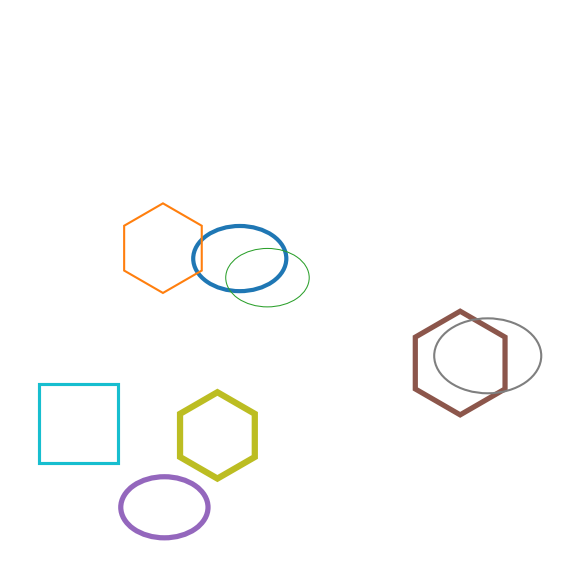[{"shape": "oval", "thickness": 2, "radius": 0.4, "center": [0.415, 0.551]}, {"shape": "hexagon", "thickness": 1, "radius": 0.39, "center": [0.282, 0.569]}, {"shape": "oval", "thickness": 0.5, "radius": 0.36, "center": [0.463, 0.518]}, {"shape": "oval", "thickness": 2.5, "radius": 0.38, "center": [0.285, 0.121]}, {"shape": "hexagon", "thickness": 2.5, "radius": 0.45, "center": [0.797, 0.37]}, {"shape": "oval", "thickness": 1, "radius": 0.46, "center": [0.845, 0.383]}, {"shape": "hexagon", "thickness": 3, "radius": 0.37, "center": [0.376, 0.245]}, {"shape": "square", "thickness": 1.5, "radius": 0.35, "center": [0.136, 0.266]}]